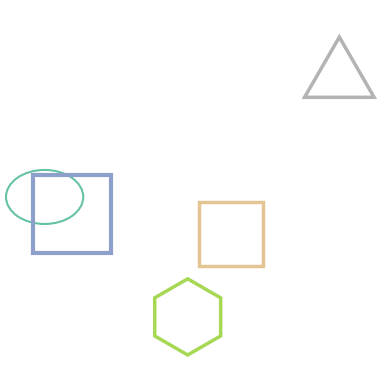[{"shape": "oval", "thickness": 1.5, "radius": 0.5, "center": [0.116, 0.488]}, {"shape": "square", "thickness": 3, "radius": 0.51, "center": [0.187, 0.445]}, {"shape": "hexagon", "thickness": 2.5, "radius": 0.49, "center": [0.487, 0.177]}, {"shape": "square", "thickness": 2.5, "radius": 0.42, "center": [0.599, 0.393]}, {"shape": "triangle", "thickness": 2.5, "radius": 0.52, "center": [0.881, 0.799]}]